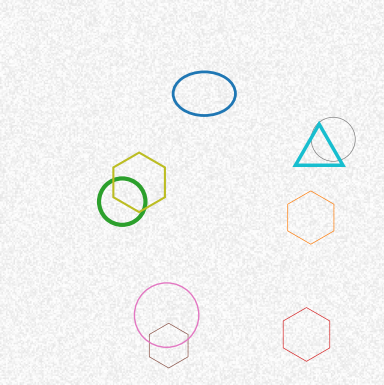[{"shape": "oval", "thickness": 2, "radius": 0.4, "center": [0.531, 0.757]}, {"shape": "hexagon", "thickness": 0.5, "radius": 0.35, "center": [0.807, 0.435]}, {"shape": "circle", "thickness": 3, "radius": 0.3, "center": [0.318, 0.476]}, {"shape": "hexagon", "thickness": 0.5, "radius": 0.35, "center": [0.796, 0.131]}, {"shape": "hexagon", "thickness": 0.5, "radius": 0.29, "center": [0.438, 0.102]}, {"shape": "circle", "thickness": 1, "radius": 0.42, "center": [0.433, 0.182]}, {"shape": "circle", "thickness": 0.5, "radius": 0.29, "center": [0.866, 0.638]}, {"shape": "hexagon", "thickness": 1.5, "radius": 0.39, "center": [0.361, 0.526]}, {"shape": "triangle", "thickness": 2.5, "radius": 0.36, "center": [0.829, 0.606]}]